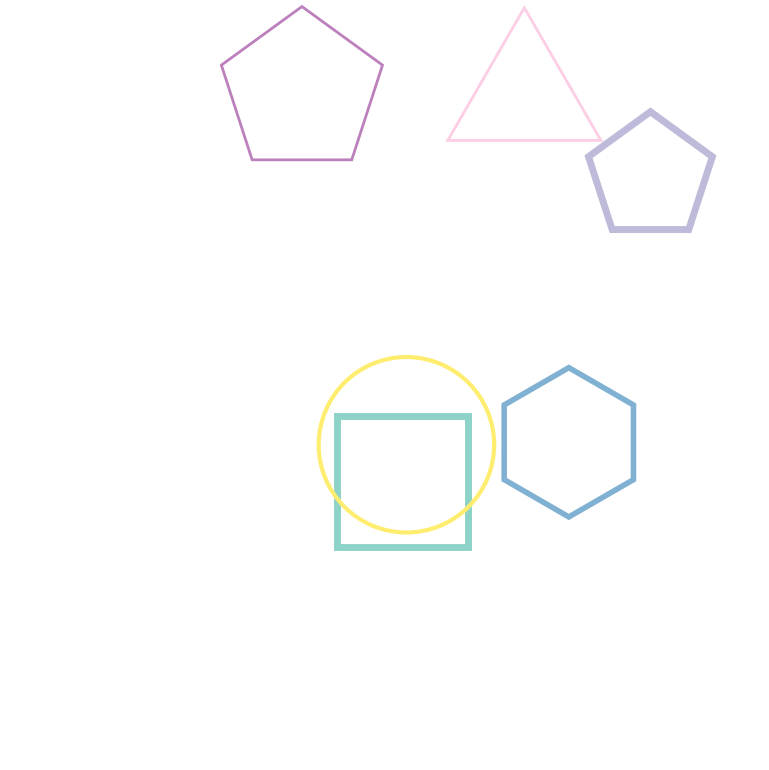[{"shape": "square", "thickness": 2.5, "radius": 0.43, "center": [0.522, 0.375]}, {"shape": "pentagon", "thickness": 2.5, "radius": 0.42, "center": [0.845, 0.77]}, {"shape": "hexagon", "thickness": 2, "radius": 0.48, "center": [0.739, 0.426]}, {"shape": "triangle", "thickness": 1, "radius": 0.57, "center": [0.681, 0.875]}, {"shape": "pentagon", "thickness": 1, "radius": 0.55, "center": [0.392, 0.881]}, {"shape": "circle", "thickness": 1.5, "radius": 0.57, "center": [0.528, 0.422]}]